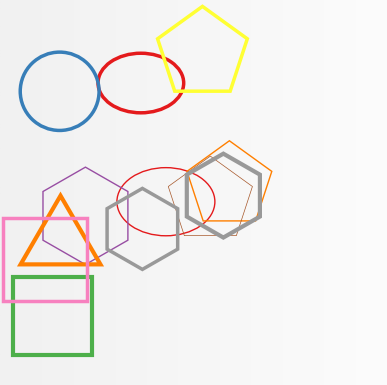[{"shape": "oval", "thickness": 1, "radius": 0.63, "center": [0.428, 0.476]}, {"shape": "oval", "thickness": 2.5, "radius": 0.55, "center": [0.364, 0.784]}, {"shape": "circle", "thickness": 2.5, "radius": 0.51, "center": [0.154, 0.763]}, {"shape": "square", "thickness": 3, "radius": 0.51, "center": [0.135, 0.178]}, {"shape": "hexagon", "thickness": 1, "radius": 0.63, "center": [0.22, 0.439]}, {"shape": "triangle", "thickness": 3, "radius": 0.59, "center": [0.156, 0.373]}, {"shape": "pentagon", "thickness": 1, "radius": 0.58, "center": [0.592, 0.519]}, {"shape": "pentagon", "thickness": 2.5, "radius": 0.61, "center": [0.522, 0.862]}, {"shape": "pentagon", "thickness": 0.5, "radius": 0.57, "center": [0.543, 0.48]}, {"shape": "square", "thickness": 2.5, "radius": 0.54, "center": [0.116, 0.325]}, {"shape": "hexagon", "thickness": 3, "radius": 0.54, "center": [0.576, 0.492]}, {"shape": "hexagon", "thickness": 2.5, "radius": 0.53, "center": [0.367, 0.405]}]